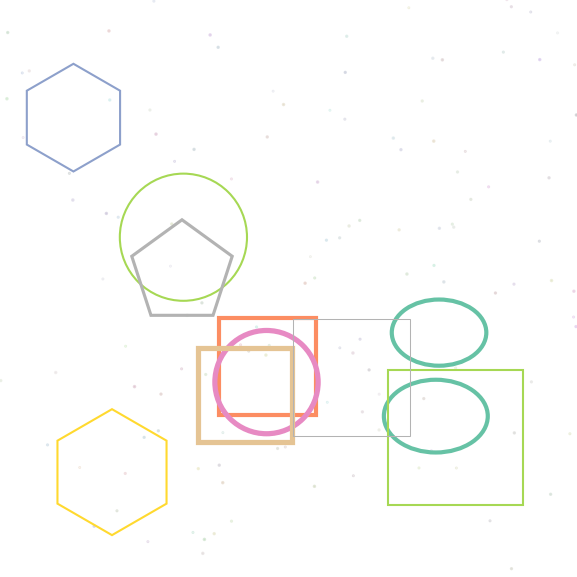[{"shape": "oval", "thickness": 2, "radius": 0.45, "center": [0.755, 0.279]}, {"shape": "oval", "thickness": 2, "radius": 0.41, "center": [0.76, 0.423]}, {"shape": "square", "thickness": 2, "radius": 0.42, "center": [0.463, 0.364]}, {"shape": "hexagon", "thickness": 1, "radius": 0.47, "center": [0.127, 0.795]}, {"shape": "circle", "thickness": 2.5, "radius": 0.45, "center": [0.461, 0.337]}, {"shape": "square", "thickness": 1, "radius": 0.58, "center": [0.789, 0.242]}, {"shape": "circle", "thickness": 1, "radius": 0.55, "center": [0.318, 0.588]}, {"shape": "hexagon", "thickness": 1, "radius": 0.55, "center": [0.194, 0.182]}, {"shape": "square", "thickness": 2.5, "radius": 0.4, "center": [0.425, 0.315]}, {"shape": "square", "thickness": 0.5, "radius": 0.51, "center": [0.609, 0.345]}, {"shape": "pentagon", "thickness": 1.5, "radius": 0.46, "center": [0.315, 0.527]}]